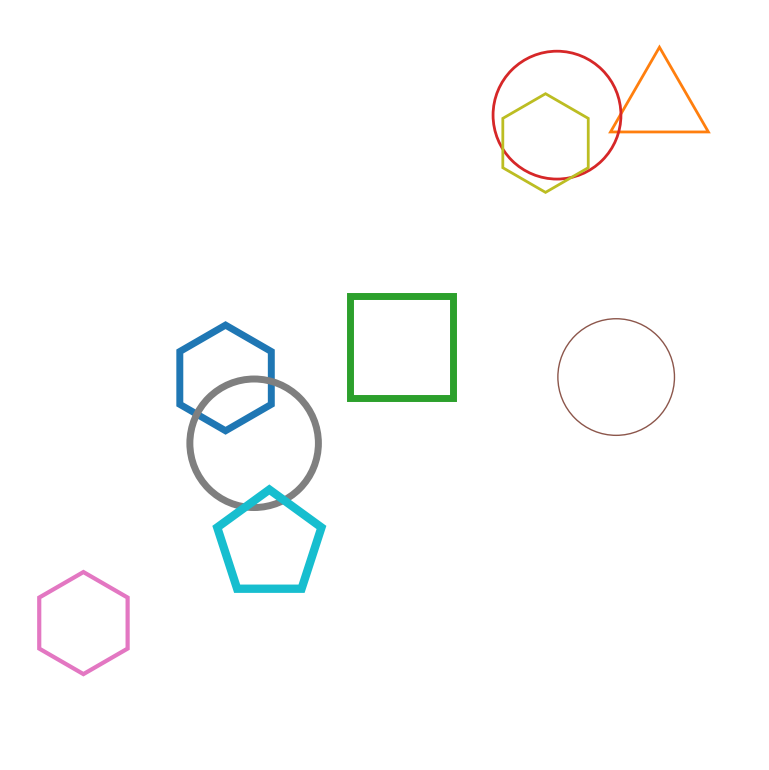[{"shape": "hexagon", "thickness": 2.5, "radius": 0.34, "center": [0.293, 0.509]}, {"shape": "triangle", "thickness": 1, "radius": 0.37, "center": [0.856, 0.865]}, {"shape": "square", "thickness": 2.5, "radius": 0.33, "center": [0.521, 0.55]}, {"shape": "circle", "thickness": 1, "radius": 0.42, "center": [0.723, 0.85]}, {"shape": "circle", "thickness": 0.5, "radius": 0.38, "center": [0.8, 0.51]}, {"shape": "hexagon", "thickness": 1.5, "radius": 0.33, "center": [0.108, 0.191]}, {"shape": "circle", "thickness": 2.5, "radius": 0.42, "center": [0.33, 0.424]}, {"shape": "hexagon", "thickness": 1, "radius": 0.32, "center": [0.708, 0.814]}, {"shape": "pentagon", "thickness": 3, "radius": 0.36, "center": [0.35, 0.293]}]